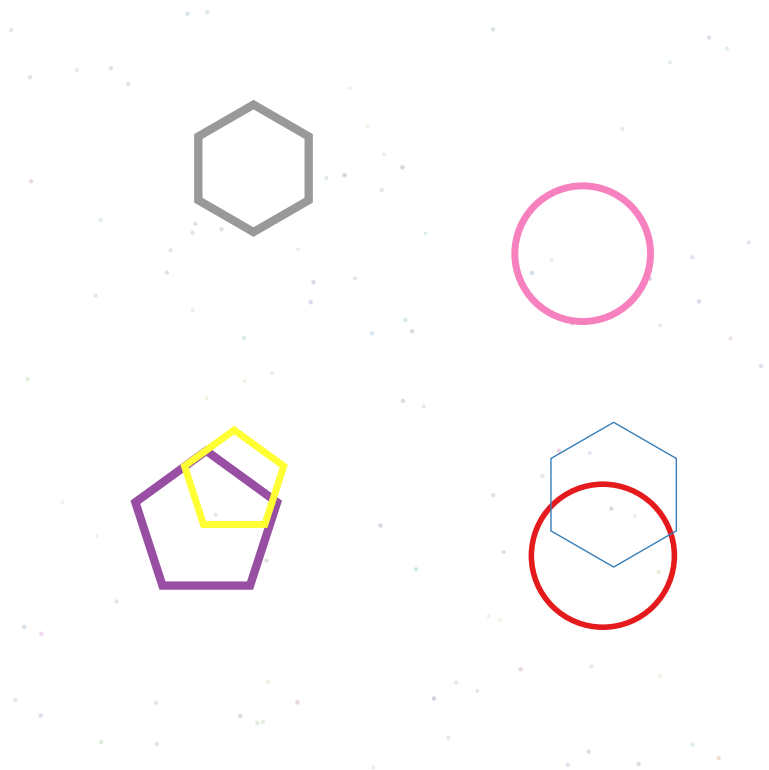[{"shape": "circle", "thickness": 2, "radius": 0.46, "center": [0.783, 0.278]}, {"shape": "hexagon", "thickness": 0.5, "radius": 0.47, "center": [0.797, 0.358]}, {"shape": "pentagon", "thickness": 3, "radius": 0.48, "center": [0.268, 0.318]}, {"shape": "pentagon", "thickness": 2.5, "radius": 0.34, "center": [0.304, 0.374]}, {"shape": "circle", "thickness": 2.5, "radius": 0.44, "center": [0.757, 0.671]}, {"shape": "hexagon", "thickness": 3, "radius": 0.41, "center": [0.329, 0.781]}]